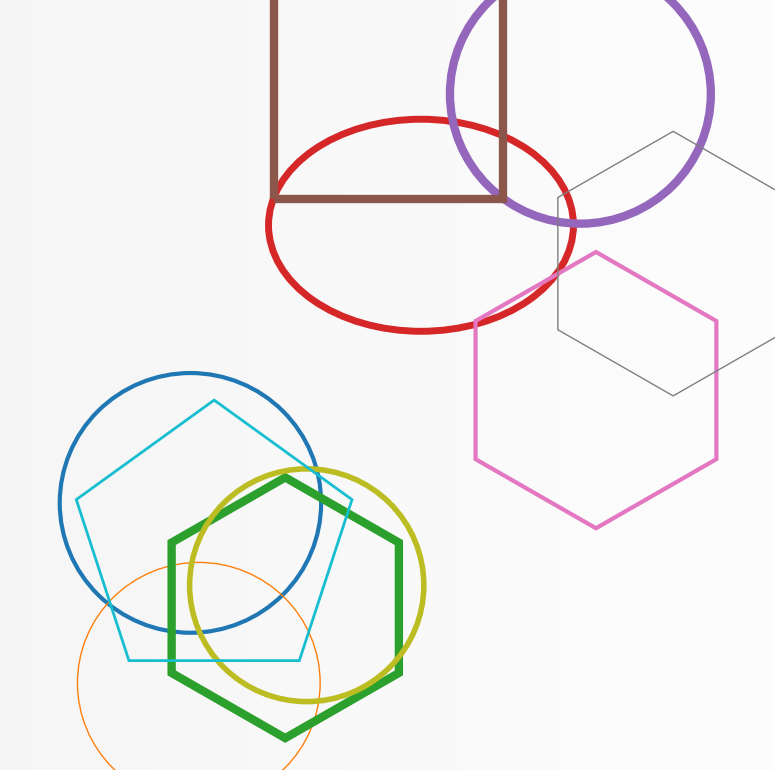[{"shape": "circle", "thickness": 1.5, "radius": 0.84, "center": [0.246, 0.347]}, {"shape": "circle", "thickness": 0.5, "radius": 0.78, "center": [0.257, 0.113]}, {"shape": "hexagon", "thickness": 3, "radius": 0.85, "center": [0.368, 0.211]}, {"shape": "oval", "thickness": 2.5, "radius": 0.98, "center": [0.543, 0.707]}, {"shape": "circle", "thickness": 3, "radius": 0.84, "center": [0.749, 0.878]}, {"shape": "square", "thickness": 3, "radius": 0.74, "center": [0.501, 0.89]}, {"shape": "hexagon", "thickness": 1.5, "radius": 0.9, "center": [0.769, 0.493]}, {"shape": "hexagon", "thickness": 0.5, "radius": 0.86, "center": [0.869, 0.658]}, {"shape": "circle", "thickness": 2, "radius": 0.76, "center": [0.396, 0.24]}, {"shape": "pentagon", "thickness": 1, "radius": 0.94, "center": [0.276, 0.293]}]